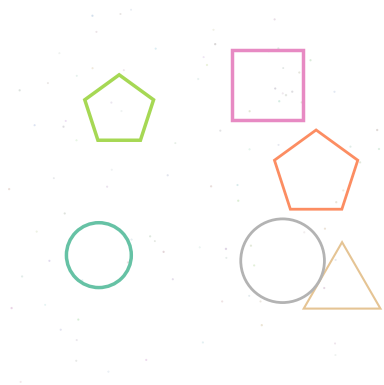[{"shape": "circle", "thickness": 2.5, "radius": 0.42, "center": [0.257, 0.337]}, {"shape": "pentagon", "thickness": 2, "radius": 0.57, "center": [0.821, 0.549]}, {"shape": "square", "thickness": 2.5, "radius": 0.46, "center": [0.695, 0.779]}, {"shape": "pentagon", "thickness": 2.5, "radius": 0.47, "center": [0.31, 0.712]}, {"shape": "triangle", "thickness": 1.5, "radius": 0.58, "center": [0.889, 0.256]}, {"shape": "circle", "thickness": 2, "radius": 0.54, "center": [0.734, 0.323]}]